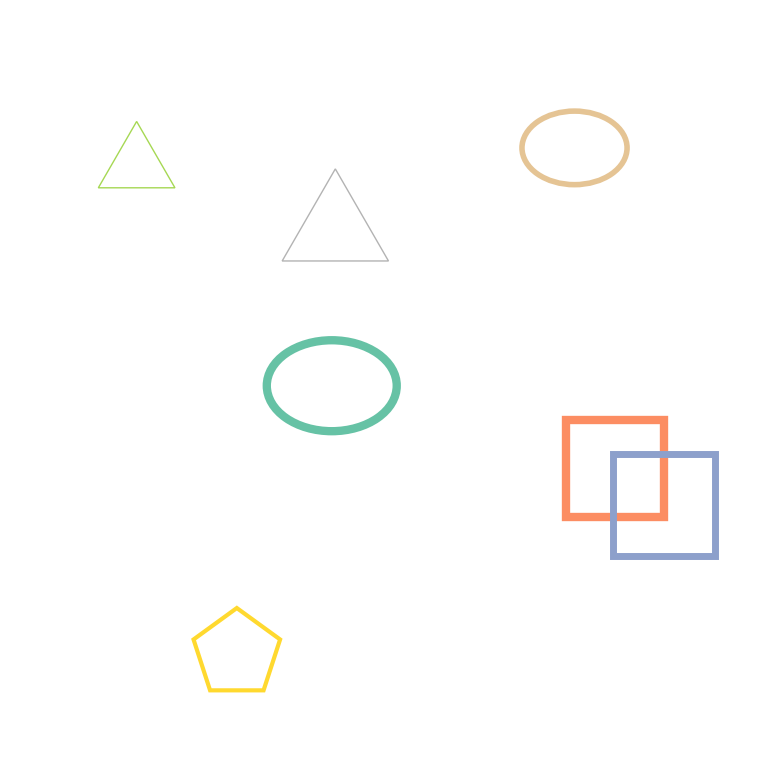[{"shape": "oval", "thickness": 3, "radius": 0.42, "center": [0.431, 0.499]}, {"shape": "square", "thickness": 3, "radius": 0.32, "center": [0.798, 0.392]}, {"shape": "square", "thickness": 2.5, "radius": 0.33, "center": [0.862, 0.344]}, {"shape": "triangle", "thickness": 0.5, "radius": 0.29, "center": [0.177, 0.785]}, {"shape": "pentagon", "thickness": 1.5, "radius": 0.3, "center": [0.308, 0.151]}, {"shape": "oval", "thickness": 2, "radius": 0.34, "center": [0.746, 0.808]}, {"shape": "triangle", "thickness": 0.5, "radius": 0.4, "center": [0.435, 0.701]}]